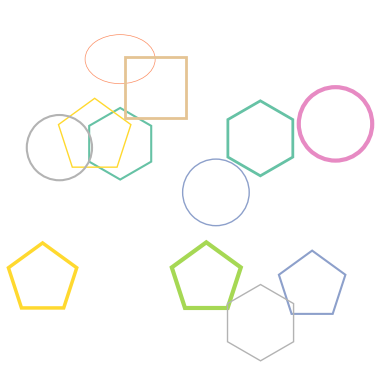[{"shape": "hexagon", "thickness": 1.5, "radius": 0.47, "center": [0.312, 0.627]}, {"shape": "hexagon", "thickness": 2, "radius": 0.49, "center": [0.676, 0.641]}, {"shape": "oval", "thickness": 0.5, "radius": 0.46, "center": [0.312, 0.846]}, {"shape": "pentagon", "thickness": 1.5, "radius": 0.45, "center": [0.811, 0.258]}, {"shape": "circle", "thickness": 1, "radius": 0.43, "center": [0.561, 0.5]}, {"shape": "circle", "thickness": 3, "radius": 0.48, "center": [0.871, 0.678]}, {"shape": "pentagon", "thickness": 3, "radius": 0.47, "center": [0.536, 0.276]}, {"shape": "pentagon", "thickness": 2.5, "radius": 0.47, "center": [0.111, 0.276]}, {"shape": "pentagon", "thickness": 1, "radius": 0.49, "center": [0.246, 0.646]}, {"shape": "square", "thickness": 2, "radius": 0.39, "center": [0.403, 0.772]}, {"shape": "hexagon", "thickness": 1, "radius": 0.5, "center": [0.677, 0.162]}, {"shape": "circle", "thickness": 1.5, "radius": 0.42, "center": [0.154, 0.617]}]